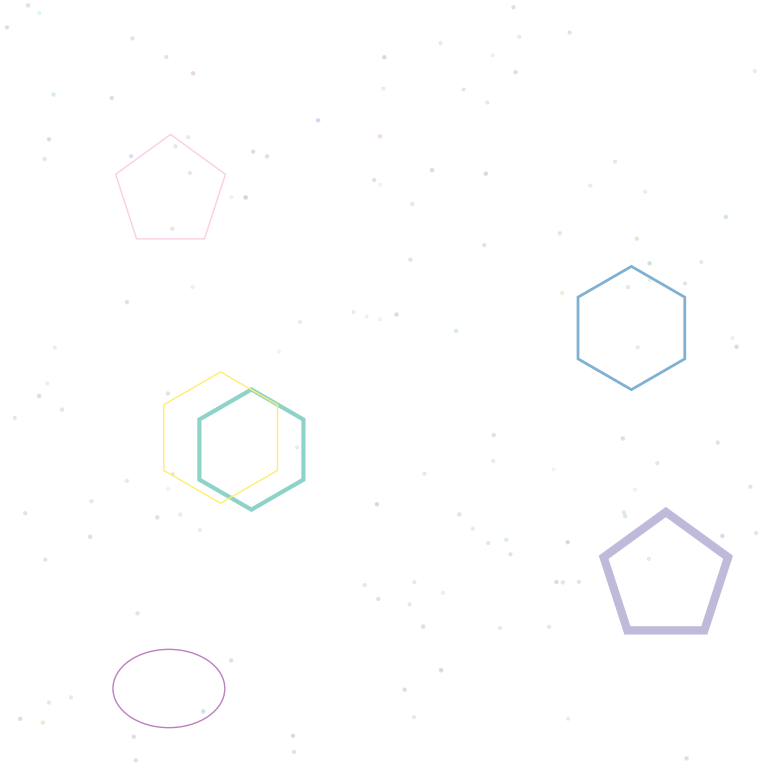[{"shape": "hexagon", "thickness": 1.5, "radius": 0.39, "center": [0.327, 0.416]}, {"shape": "pentagon", "thickness": 3, "radius": 0.42, "center": [0.865, 0.25]}, {"shape": "hexagon", "thickness": 1, "radius": 0.4, "center": [0.82, 0.574]}, {"shape": "pentagon", "thickness": 0.5, "radius": 0.37, "center": [0.221, 0.75]}, {"shape": "oval", "thickness": 0.5, "radius": 0.36, "center": [0.219, 0.106]}, {"shape": "hexagon", "thickness": 0.5, "radius": 0.43, "center": [0.287, 0.432]}]